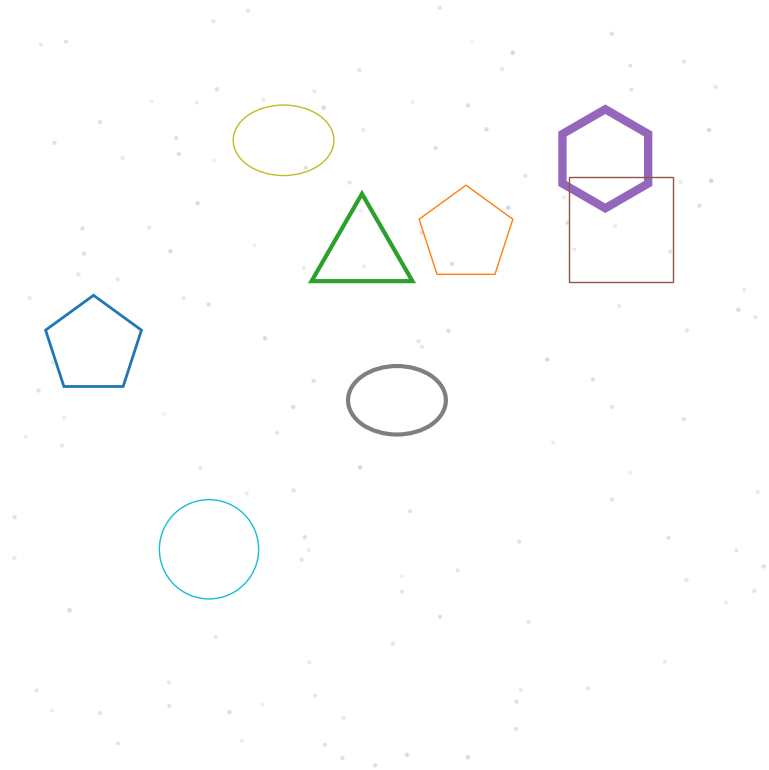[{"shape": "pentagon", "thickness": 1, "radius": 0.33, "center": [0.121, 0.551]}, {"shape": "pentagon", "thickness": 0.5, "radius": 0.32, "center": [0.605, 0.696]}, {"shape": "triangle", "thickness": 1.5, "radius": 0.38, "center": [0.47, 0.673]}, {"shape": "hexagon", "thickness": 3, "radius": 0.32, "center": [0.786, 0.794]}, {"shape": "square", "thickness": 0.5, "radius": 0.34, "center": [0.806, 0.701]}, {"shape": "oval", "thickness": 1.5, "radius": 0.32, "center": [0.516, 0.48]}, {"shape": "oval", "thickness": 0.5, "radius": 0.33, "center": [0.368, 0.818]}, {"shape": "circle", "thickness": 0.5, "radius": 0.32, "center": [0.271, 0.287]}]